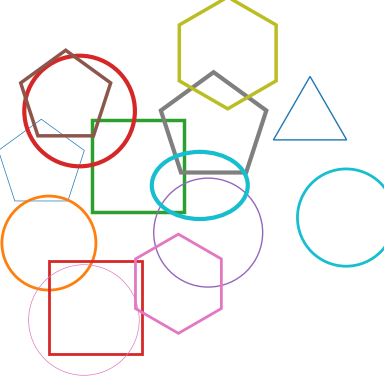[{"shape": "triangle", "thickness": 1, "radius": 0.55, "center": [0.805, 0.692]}, {"shape": "pentagon", "thickness": 0.5, "radius": 0.59, "center": [0.107, 0.573]}, {"shape": "circle", "thickness": 2, "radius": 0.61, "center": [0.127, 0.369]}, {"shape": "square", "thickness": 2.5, "radius": 0.6, "center": [0.36, 0.568]}, {"shape": "circle", "thickness": 3, "radius": 0.72, "center": [0.207, 0.712]}, {"shape": "square", "thickness": 2, "radius": 0.61, "center": [0.249, 0.202]}, {"shape": "circle", "thickness": 1, "radius": 0.71, "center": [0.541, 0.396]}, {"shape": "pentagon", "thickness": 2.5, "radius": 0.61, "center": [0.171, 0.747]}, {"shape": "circle", "thickness": 0.5, "radius": 0.72, "center": [0.218, 0.169]}, {"shape": "hexagon", "thickness": 2, "radius": 0.64, "center": [0.463, 0.263]}, {"shape": "pentagon", "thickness": 3, "radius": 0.72, "center": [0.555, 0.668]}, {"shape": "hexagon", "thickness": 2.5, "radius": 0.73, "center": [0.591, 0.863]}, {"shape": "circle", "thickness": 2, "radius": 0.63, "center": [0.899, 0.435]}, {"shape": "oval", "thickness": 3, "radius": 0.62, "center": [0.519, 0.518]}]